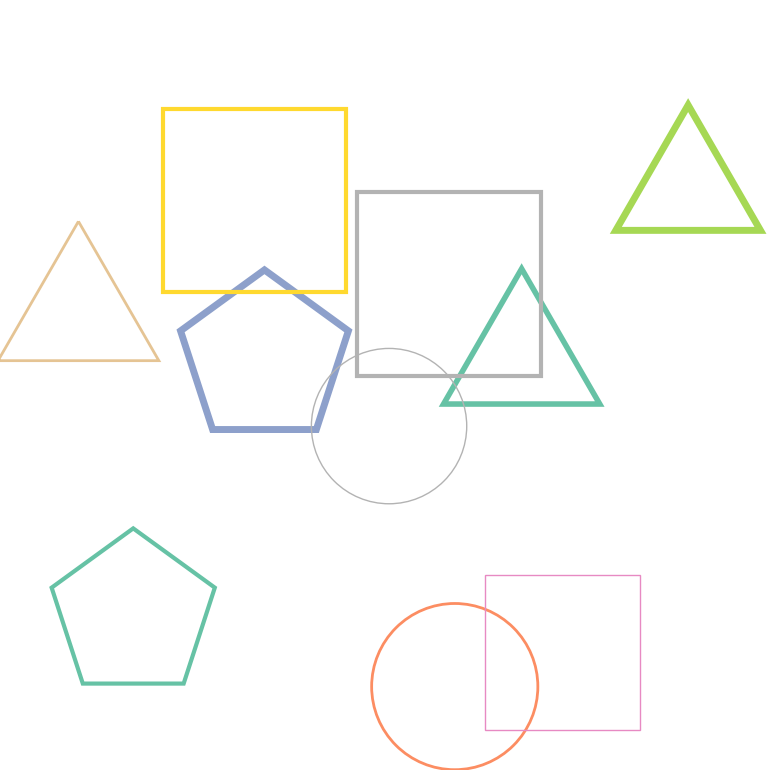[{"shape": "triangle", "thickness": 2, "radius": 0.59, "center": [0.677, 0.534]}, {"shape": "pentagon", "thickness": 1.5, "radius": 0.56, "center": [0.173, 0.202]}, {"shape": "circle", "thickness": 1, "radius": 0.54, "center": [0.591, 0.108]}, {"shape": "pentagon", "thickness": 2.5, "radius": 0.57, "center": [0.343, 0.535]}, {"shape": "square", "thickness": 0.5, "radius": 0.5, "center": [0.731, 0.152]}, {"shape": "triangle", "thickness": 2.5, "radius": 0.54, "center": [0.894, 0.755]}, {"shape": "square", "thickness": 1.5, "radius": 0.6, "center": [0.331, 0.739]}, {"shape": "triangle", "thickness": 1, "radius": 0.6, "center": [0.102, 0.592]}, {"shape": "square", "thickness": 1.5, "radius": 0.6, "center": [0.584, 0.631]}, {"shape": "circle", "thickness": 0.5, "radius": 0.5, "center": [0.505, 0.447]}]